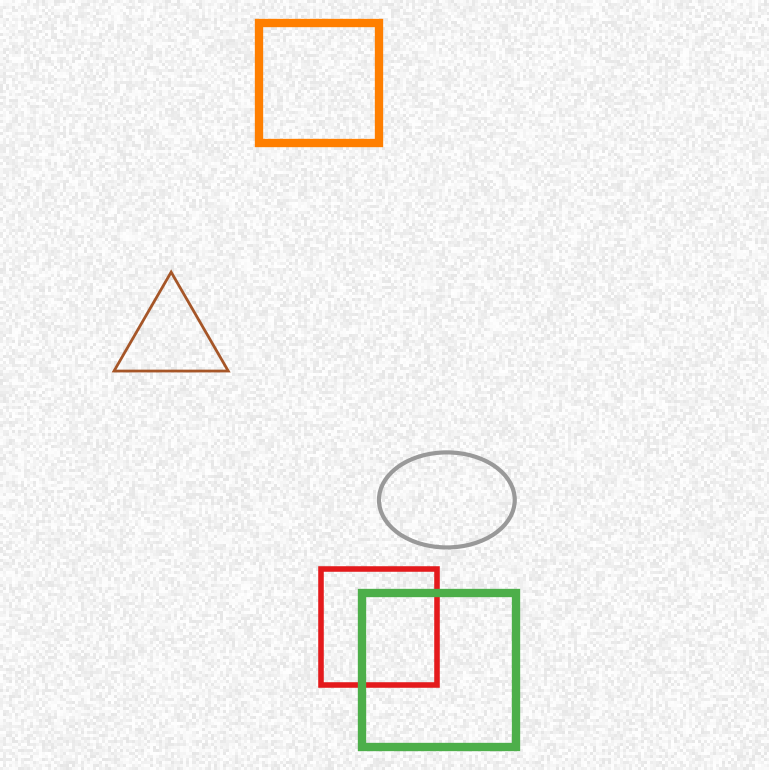[{"shape": "square", "thickness": 2, "radius": 0.38, "center": [0.493, 0.185]}, {"shape": "square", "thickness": 3, "radius": 0.5, "center": [0.571, 0.13]}, {"shape": "square", "thickness": 3, "radius": 0.39, "center": [0.414, 0.892]}, {"shape": "triangle", "thickness": 1, "radius": 0.43, "center": [0.222, 0.561]}, {"shape": "oval", "thickness": 1.5, "radius": 0.44, "center": [0.58, 0.351]}]